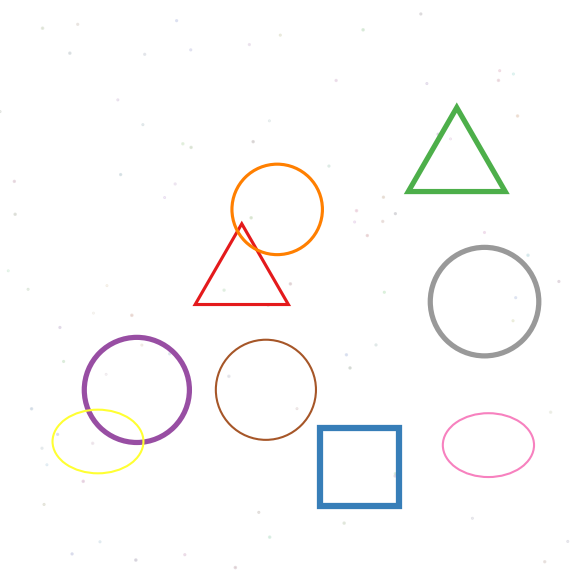[{"shape": "triangle", "thickness": 1.5, "radius": 0.47, "center": [0.419, 0.518]}, {"shape": "square", "thickness": 3, "radius": 0.34, "center": [0.623, 0.191]}, {"shape": "triangle", "thickness": 2.5, "radius": 0.48, "center": [0.791, 0.716]}, {"shape": "circle", "thickness": 2.5, "radius": 0.46, "center": [0.237, 0.324]}, {"shape": "circle", "thickness": 1.5, "radius": 0.39, "center": [0.48, 0.637]}, {"shape": "oval", "thickness": 1, "radius": 0.39, "center": [0.17, 0.235]}, {"shape": "circle", "thickness": 1, "radius": 0.43, "center": [0.46, 0.324]}, {"shape": "oval", "thickness": 1, "radius": 0.39, "center": [0.846, 0.228]}, {"shape": "circle", "thickness": 2.5, "radius": 0.47, "center": [0.839, 0.477]}]